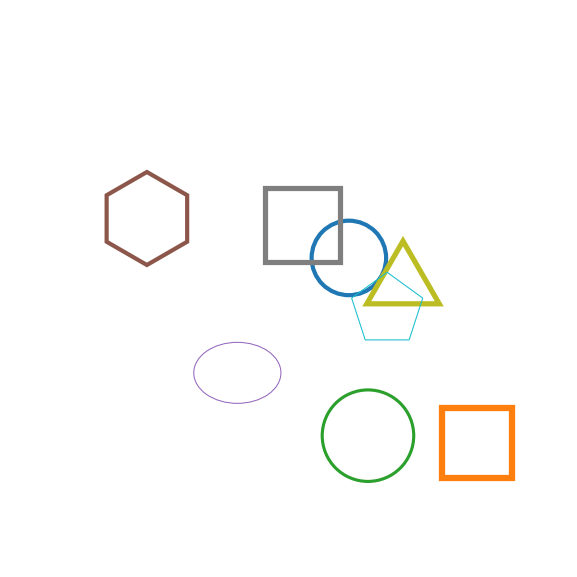[{"shape": "circle", "thickness": 2, "radius": 0.32, "center": [0.604, 0.553]}, {"shape": "square", "thickness": 3, "radius": 0.3, "center": [0.826, 0.232]}, {"shape": "circle", "thickness": 1.5, "radius": 0.4, "center": [0.637, 0.245]}, {"shape": "oval", "thickness": 0.5, "radius": 0.38, "center": [0.411, 0.354]}, {"shape": "hexagon", "thickness": 2, "radius": 0.4, "center": [0.254, 0.621]}, {"shape": "square", "thickness": 2.5, "radius": 0.32, "center": [0.523, 0.61]}, {"shape": "triangle", "thickness": 2.5, "radius": 0.36, "center": [0.698, 0.509]}, {"shape": "pentagon", "thickness": 0.5, "radius": 0.32, "center": [0.67, 0.463]}]